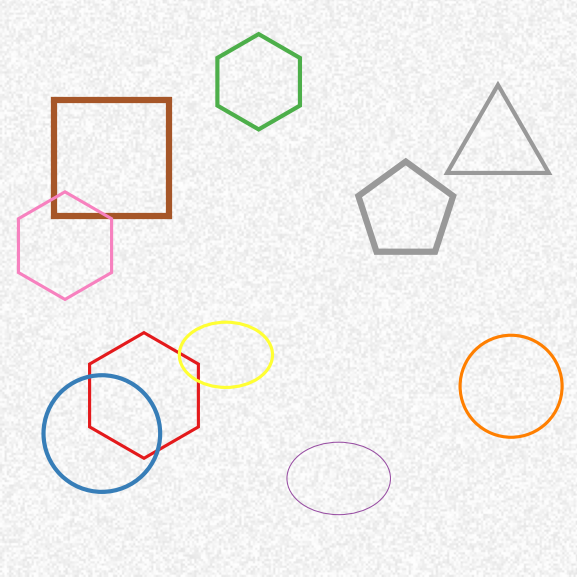[{"shape": "hexagon", "thickness": 1.5, "radius": 0.54, "center": [0.249, 0.314]}, {"shape": "circle", "thickness": 2, "radius": 0.5, "center": [0.176, 0.248]}, {"shape": "hexagon", "thickness": 2, "radius": 0.41, "center": [0.448, 0.858]}, {"shape": "oval", "thickness": 0.5, "radius": 0.45, "center": [0.587, 0.171]}, {"shape": "circle", "thickness": 1.5, "radius": 0.44, "center": [0.885, 0.33]}, {"shape": "oval", "thickness": 1.5, "radius": 0.4, "center": [0.391, 0.385]}, {"shape": "square", "thickness": 3, "radius": 0.5, "center": [0.193, 0.726]}, {"shape": "hexagon", "thickness": 1.5, "radius": 0.47, "center": [0.113, 0.574]}, {"shape": "pentagon", "thickness": 3, "radius": 0.43, "center": [0.703, 0.633]}, {"shape": "triangle", "thickness": 2, "radius": 0.51, "center": [0.862, 0.751]}]